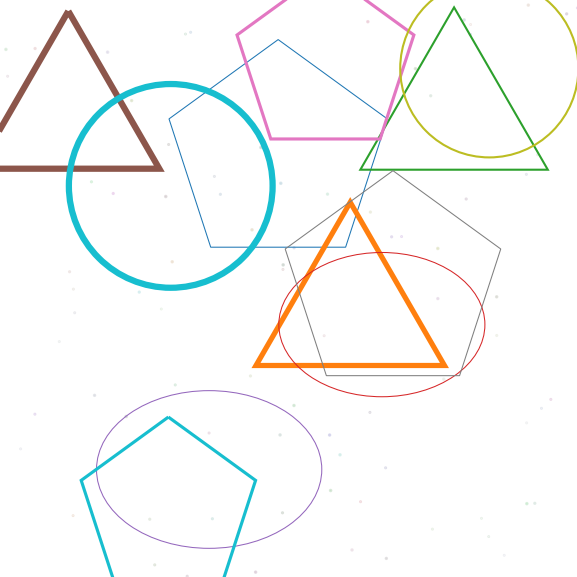[{"shape": "pentagon", "thickness": 0.5, "radius": 0.99, "center": [0.482, 0.732]}, {"shape": "triangle", "thickness": 2.5, "radius": 0.94, "center": [0.606, 0.46]}, {"shape": "triangle", "thickness": 1, "radius": 0.94, "center": [0.786, 0.799]}, {"shape": "oval", "thickness": 0.5, "radius": 0.89, "center": [0.661, 0.437]}, {"shape": "oval", "thickness": 0.5, "radius": 0.98, "center": [0.362, 0.186]}, {"shape": "triangle", "thickness": 3, "radius": 0.91, "center": [0.118, 0.798]}, {"shape": "pentagon", "thickness": 1.5, "radius": 0.81, "center": [0.564, 0.889]}, {"shape": "pentagon", "thickness": 0.5, "radius": 0.98, "center": [0.68, 0.507]}, {"shape": "circle", "thickness": 1, "radius": 0.77, "center": [0.847, 0.881]}, {"shape": "circle", "thickness": 3, "radius": 0.88, "center": [0.296, 0.677]}, {"shape": "pentagon", "thickness": 1.5, "radius": 0.79, "center": [0.292, 0.118]}]